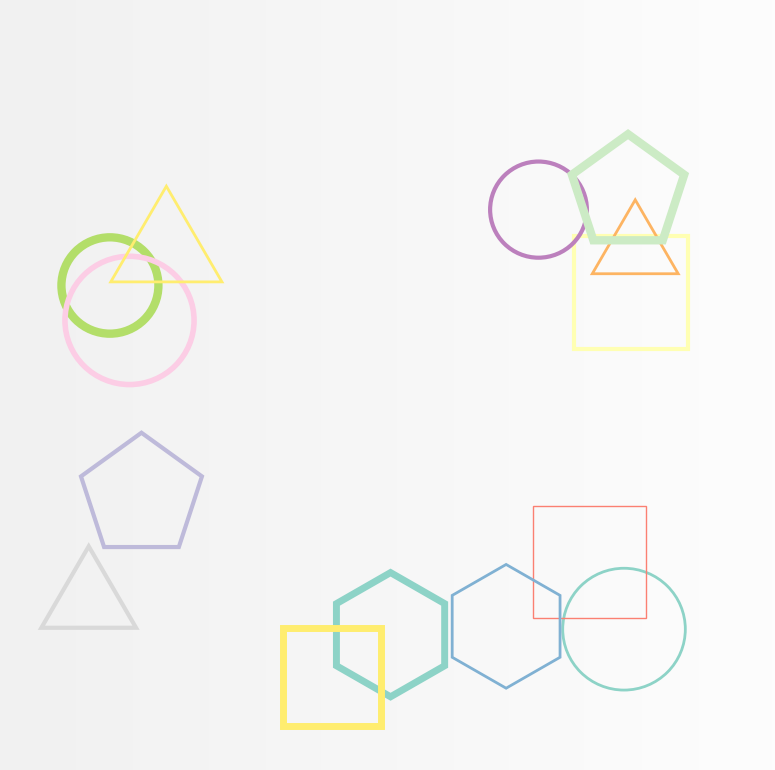[{"shape": "circle", "thickness": 1, "radius": 0.4, "center": [0.805, 0.183]}, {"shape": "hexagon", "thickness": 2.5, "radius": 0.4, "center": [0.504, 0.176]}, {"shape": "square", "thickness": 1.5, "radius": 0.37, "center": [0.814, 0.62]}, {"shape": "pentagon", "thickness": 1.5, "radius": 0.41, "center": [0.183, 0.356]}, {"shape": "square", "thickness": 0.5, "radius": 0.36, "center": [0.761, 0.27]}, {"shape": "hexagon", "thickness": 1, "radius": 0.4, "center": [0.653, 0.187]}, {"shape": "triangle", "thickness": 1, "radius": 0.32, "center": [0.82, 0.676]}, {"shape": "circle", "thickness": 3, "radius": 0.31, "center": [0.142, 0.629]}, {"shape": "circle", "thickness": 2, "radius": 0.42, "center": [0.167, 0.584]}, {"shape": "triangle", "thickness": 1.5, "radius": 0.35, "center": [0.114, 0.22]}, {"shape": "circle", "thickness": 1.5, "radius": 0.31, "center": [0.695, 0.728]}, {"shape": "pentagon", "thickness": 3, "radius": 0.38, "center": [0.81, 0.75]}, {"shape": "square", "thickness": 2.5, "radius": 0.32, "center": [0.428, 0.12]}, {"shape": "triangle", "thickness": 1, "radius": 0.41, "center": [0.215, 0.675]}]